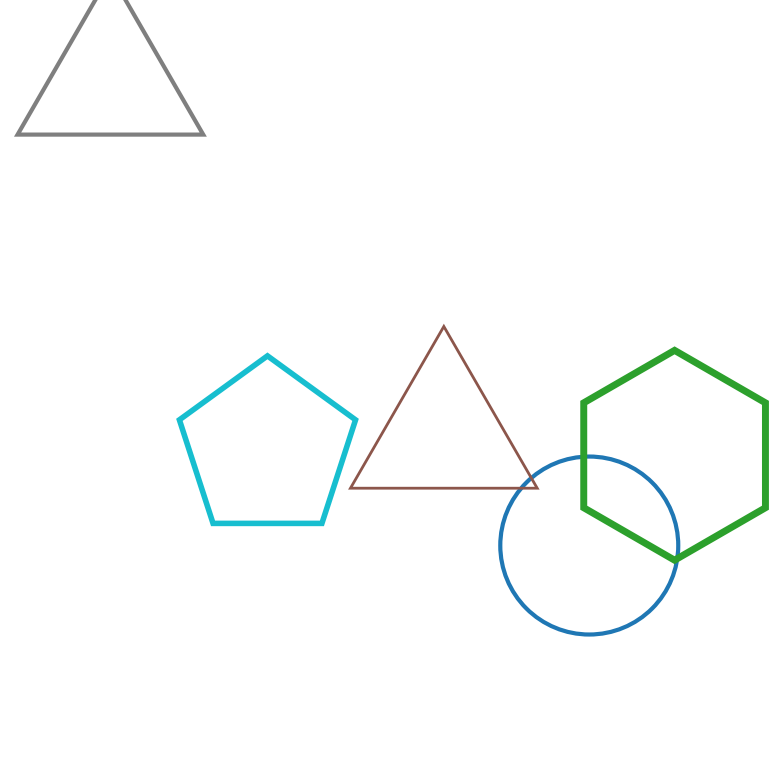[{"shape": "circle", "thickness": 1.5, "radius": 0.58, "center": [0.765, 0.292]}, {"shape": "hexagon", "thickness": 2.5, "radius": 0.68, "center": [0.876, 0.409]}, {"shape": "triangle", "thickness": 1, "radius": 0.7, "center": [0.576, 0.436]}, {"shape": "triangle", "thickness": 1.5, "radius": 0.7, "center": [0.143, 0.895]}, {"shape": "pentagon", "thickness": 2, "radius": 0.6, "center": [0.347, 0.418]}]